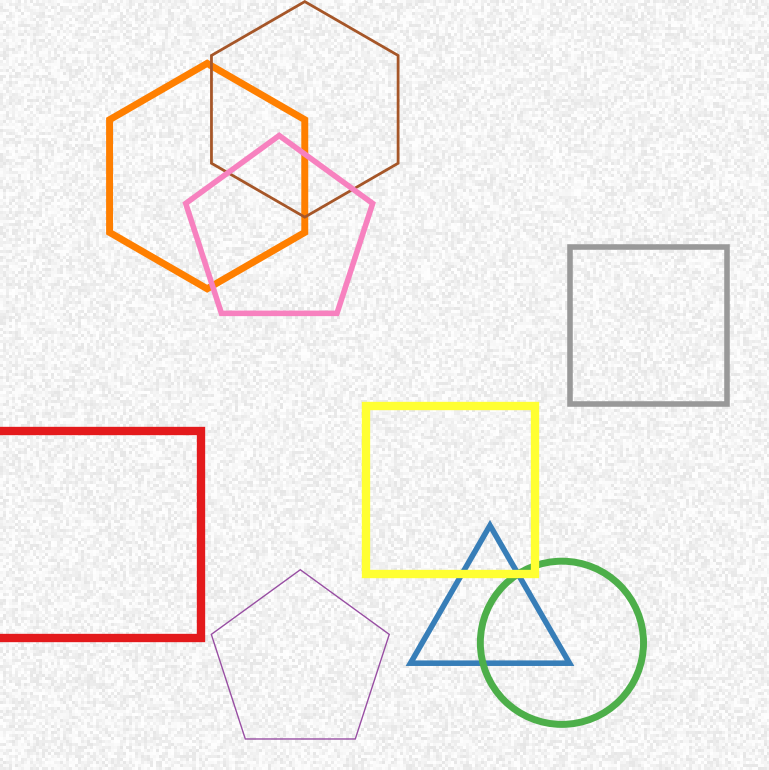[{"shape": "square", "thickness": 3, "radius": 0.67, "center": [0.127, 0.306]}, {"shape": "triangle", "thickness": 2, "radius": 0.6, "center": [0.636, 0.198]}, {"shape": "circle", "thickness": 2.5, "radius": 0.53, "center": [0.73, 0.165]}, {"shape": "pentagon", "thickness": 0.5, "radius": 0.61, "center": [0.39, 0.139]}, {"shape": "hexagon", "thickness": 2.5, "radius": 0.73, "center": [0.269, 0.771]}, {"shape": "square", "thickness": 3, "radius": 0.55, "center": [0.585, 0.364]}, {"shape": "hexagon", "thickness": 1, "radius": 0.7, "center": [0.396, 0.858]}, {"shape": "pentagon", "thickness": 2, "radius": 0.64, "center": [0.363, 0.696]}, {"shape": "square", "thickness": 2, "radius": 0.51, "center": [0.843, 0.578]}]